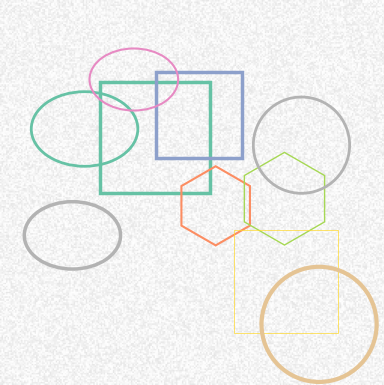[{"shape": "square", "thickness": 2.5, "radius": 0.72, "center": [0.402, 0.642]}, {"shape": "oval", "thickness": 2, "radius": 0.69, "center": [0.22, 0.665]}, {"shape": "hexagon", "thickness": 1.5, "radius": 0.51, "center": [0.56, 0.465]}, {"shape": "square", "thickness": 2.5, "radius": 0.56, "center": [0.516, 0.701]}, {"shape": "oval", "thickness": 1.5, "radius": 0.58, "center": [0.348, 0.793]}, {"shape": "hexagon", "thickness": 1, "radius": 0.6, "center": [0.739, 0.484]}, {"shape": "square", "thickness": 0.5, "radius": 0.67, "center": [0.743, 0.268]}, {"shape": "circle", "thickness": 3, "radius": 0.75, "center": [0.829, 0.157]}, {"shape": "oval", "thickness": 2.5, "radius": 0.62, "center": [0.188, 0.389]}, {"shape": "circle", "thickness": 2, "radius": 0.63, "center": [0.783, 0.623]}]